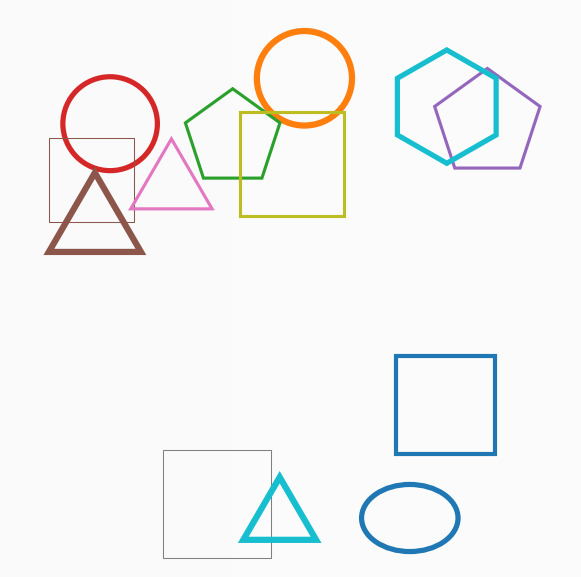[{"shape": "oval", "thickness": 2.5, "radius": 0.41, "center": [0.705, 0.102]}, {"shape": "square", "thickness": 2, "radius": 0.43, "center": [0.766, 0.297]}, {"shape": "circle", "thickness": 3, "radius": 0.41, "center": [0.524, 0.864]}, {"shape": "pentagon", "thickness": 1.5, "radius": 0.43, "center": [0.4, 0.76]}, {"shape": "circle", "thickness": 2.5, "radius": 0.41, "center": [0.189, 0.785]}, {"shape": "pentagon", "thickness": 1.5, "radius": 0.48, "center": [0.838, 0.785]}, {"shape": "triangle", "thickness": 3, "radius": 0.46, "center": [0.163, 0.609]}, {"shape": "square", "thickness": 0.5, "radius": 0.36, "center": [0.158, 0.687]}, {"shape": "triangle", "thickness": 1.5, "radius": 0.4, "center": [0.295, 0.678]}, {"shape": "square", "thickness": 0.5, "radius": 0.47, "center": [0.373, 0.126]}, {"shape": "square", "thickness": 1.5, "radius": 0.45, "center": [0.502, 0.715]}, {"shape": "hexagon", "thickness": 2.5, "radius": 0.49, "center": [0.769, 0.815]}, {"shape": "triangle", "thickness": 3, "radius": 0.36, "center": [0.481, 0.101]}]